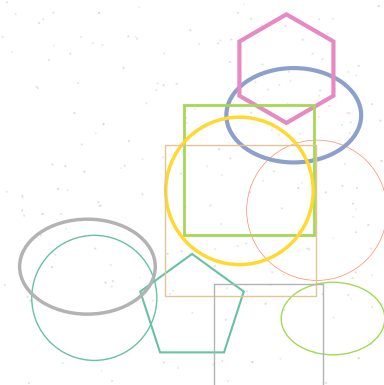[{"shape": "circle", "thickness": 1, "radius": 0.81, "center": [0.245, 0.226]}, {"shape": "pentagon", "thickness": 1.5, "radius": 0.71, "center": [0.499, 0.199]}, {"shape": "circle", "thickness": 0.5, "radius": 0.91, "center": [0.823, 0.454]}, {"shape": "oval", "thickness": 3, "radius": 0.88, "center": [0.763, 0.701]}, {"shape": "hexagon", "thickness": 3, "radius": 0.71, "center": [0.744, 0.822]}, {"shape": "square", "thickness": 2, "radius": 0.85, "center": [0.647, 0.559]}, {"shape": "oval", "thickness": 1, "radius": 0.67, "center": [0.865, 0.173]}, {"shape": "circle", "thickness": 2.5, "radius": 0.96, "center": [0.622, 0.504]}, {"shape": "square", "thickness": 1, "radius": 0.98, "center": [0.625, 0.428]}, {"shape": "oval", "thickness": 2.5, "radius": 0.88, "center": [0.227, 0.307]}, {"shape": "square", "thickness": 1, "radius": 0.7, "center": [0.697, 0.121]}]